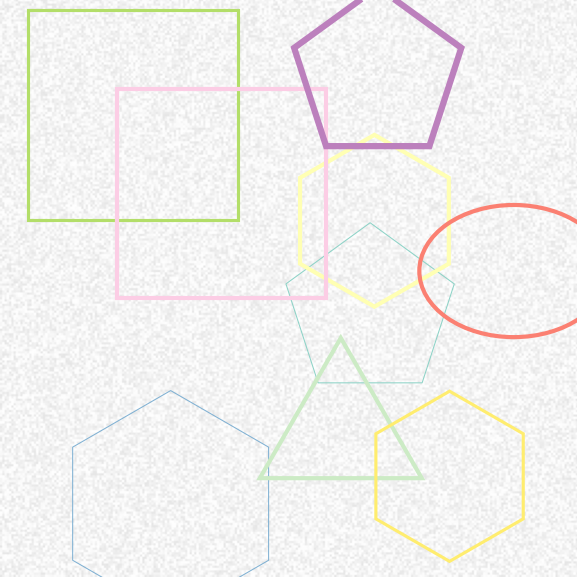[{"shape": "pentagon", "thickness": 0.5, "radius": 0.77, "center": [0.641, 0.46]}, {"shape": "hexagon", "thickness": 2, "radius": 0.74, "center": [0.648, 0.617]}, {"shape": "oval", "thickness": 2, "radius": 0.82, "center": [0.89, 0.53]}, {"shape": "hexagon", "thickness": 0.5, "radius": 0.98, "center": [0.295, 0.127]}, {"shape": "square", "thickness": 1.5, "radius": 0.91, "center": [0.23, 0.8]}, {"shape": "square", "thickness": 2, "radius": 0.9, "center": [0.384, 0.664]}, {"shape": "pentagon", "thickness": 3, "radius": 0.76, "center": [0.654, 0.869]}, {"shape": "triangle", "thickness": 2, "radius": 0.81, "center": [0.59, 0.252]}, {"shape": "hexagon", "thickness": 1.5, "radius": 0.74, "center": [0.778, 0.174]}]